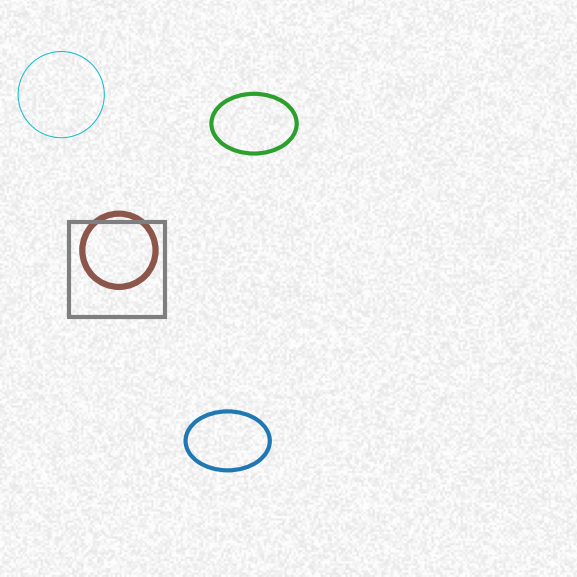[{"shape": "oval", "thickness": 2, "radius": 0.36, "center": [0.394, 0.236]}, {"shape": "oval", "thickness": 2, "radius": 0.37, "center": [0.44, 0.785]}, {"shape": "circle", "thickness": 3, "radius": 0.32, "center": [0.206, 0.566]}, {"shape": "square", "thickness": 2, "radius": 0.41, "center": [0.203, 0.533]}, {"shape": "circle", "thickness": 0.5, "radius": 0.37, "center": [0.106, 0.835]}]